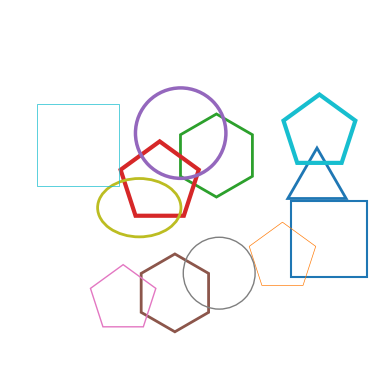[{"shape": "triangle", "thickness": 2, "radius": 0.44, "center": [0.823, 0.528]}, {"shape": "square", "thickness": 1.5, "radius": 0.5, "center": [0.854, 0.379]}, {"shape": "pentagon", "thickness": 0.5, "radius": 0.45, "center": [0.734, 0.332]}, {"shape": "hexagon", "thickness": 2, "radius": 0.54, "center": [0.562, 0.596]}, {"shape": "pentagon", "thickness": 3, "radius": 0.53, "center": [0.415, 0.526]}, {"shape": "circle", "thickness": 2.5, "radius": 0.59, "center": [0.469, 0.654]}, {"shape": "hexagon", "thickness": 2, "radius": 0.51, "center": [0.454, 0.239]}, {"shape": "pentagon", "thickness": 1, "radius": 0.45, "center": [0.32, 0.223]}, {"shape": "circle", "thickness": 1, "radius": 0.47, "center": [0.569, 0.29]}, {"shape": "oval", "thickness": 2, "radius": 0.54, "center": [0.362, 0.461]}, {"shape": "square", "thickness": 0.5, "radius": 0.53, "center": [0.202, 0.623]}, {"shape": "pentagon", "thickness": 3, "radius": 0.49, "center": [0.83, 0.656]}]